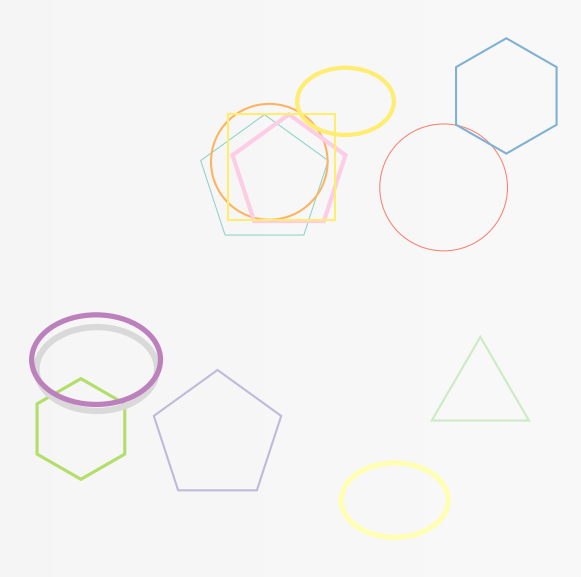[{"shape": "pentagon", "thickness": 0.5, "radius": 0.58, "center": [0.455, 0.685]}, {"shape": "oval", "thickness": 2.5, "radius": 0.46, "center": [0.679, 0.133]}, {"shape": "pentagon", "thickness": 1, "radius": 0.58, "center": [0.374, 0.243]}, {"shape": "circle", "thickness": 0.5, "radius": 0.55, "center": [0.763, 0.675]}, {"shape": "hexagon", "thickness": 1, "radius": 0.5, "center": [0.871, 0.833]}, {"shape": "circle", "thickness": 1, "radius": 0.5, "center": [0.463, 0.719]}, {"shape": "hexagon", "thickness": 1.5, "radius": 0.44, "center": [0.139, 0.256]}, {"shape": "pentagon", "thickness": 2, "radius": 0.51, "center": [0.497, 0.699]}, {"shape": "oval", "thickness": 3, "radius": 0.52, "center": [0.167, 0.36]}, {"shape": "oval", "thickness": 2.5, "radius": 0.55, "center": [0.165, 0.376]}, {"shape": "triangle", "thickness": 1, "radius": 0.48, "center": [0.826, 0.319]}, {"shape": "square", "thickness": 1, "radius": 0.46, "center": [0.484, 0.711]}, {"shape": "oval", "thickness": 2, "radius": 0.42, "center": [0.594, 0.824]}]